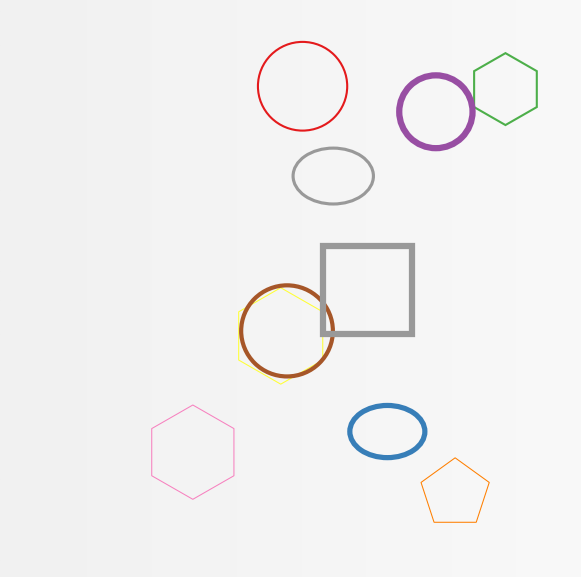[{"shape": "circle", "thickness": 1, "radius": 0.38, "center": [0.521, 0.85]}, {"shape": "oval", "thickness": 2.5, "radius": 0.32, "center": [0.666, 0.252]}, {"shape": "hexagon", "thickness": 1, "radius": 0.31, "center": [0.87, 0.845]}, {"shape": "circle", "thickness": 3, "radius": 0.32, "center": [0.75, 0.806]}, {"shape": "pentagon", "thickness": 0.5, "radius": 0.31, "center": [0.783, 0.145]}, {"shape": "hexagon", "thickness": 0.5, "radius": 0.42, "center": [0.483, 0.417]}, {"shape": "circle", "thickness": 2, "radius": 0.39, "center": [0.494, 0.426]}, {"shape": "hexagon", "thickness": 0.5, "radius": 0.41, "center": [0.332, 0.216]}, {"shape": "oval", "thickness": 1.5, "radius": 0.35, "center": [0.573, 0.694]}, {"shape": "square", "thickness": 3, "radius": 0.38, "center": [0.632, 0.497]}]